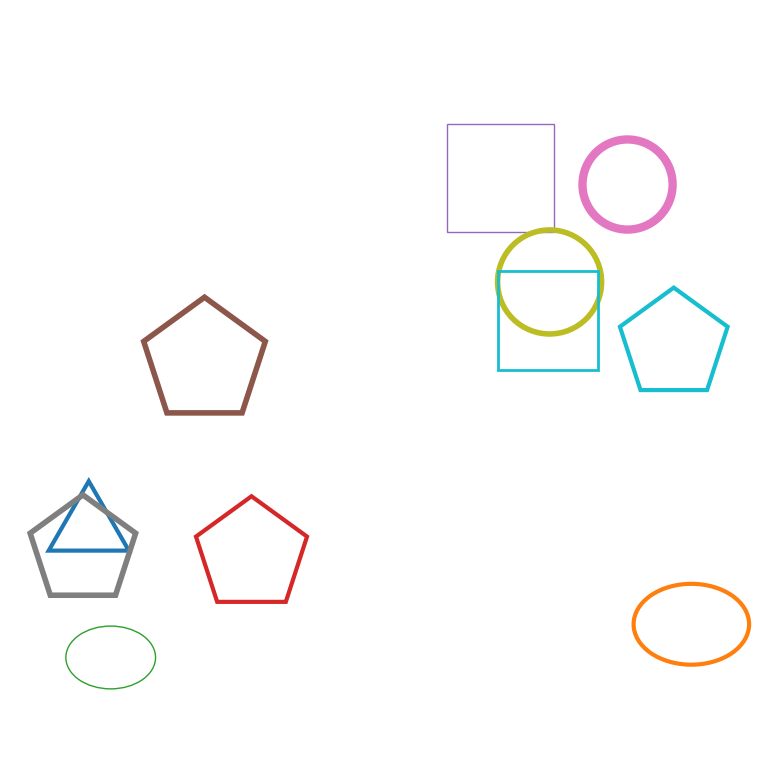[{"shape": "triangle", "thickness": 1.5, "radius": 0.3, "center": [0.115, 0.315]}, {"shape": "oval", "thickness": 1.5, "radius": 0.38, "center": [0.898, 0.189]}, {"shape": "oval", "thickness": 0.5, "radius": 0.29, "center": [0.144, 0.146]}, {"shape": "pentagon", "thickness": 1.5, "radius": 0.38, "center": [0.327, 0.28]}, {"shape": "square", "thickness": 0.5, "radius": 0.35, "center": [0.65, 0.769]}, {"shape": "pentagon", "thickness": 2, "radius": 0.42, "center": [0.266, 0.531]}, {"shape": "circle", "thickness": 3, "radius": 0.29, "center": [0.815, 0.76]}, {"shape": "pentagon", "thickness": 2, "radius": 0.36, "center": [0.108, 0.285]}, {"shape": "circle", "thickness": 2, "radius": 0.34, "center": [0.714, 0.634]}, {"shape": "pentagon", "thickness": 1.5, "radius": 0.37, "center": [0.875, 0.553]}, {"shape": "square", "thickness": 1, "radius": 0.32, "center": [0.712, 0.584]}]